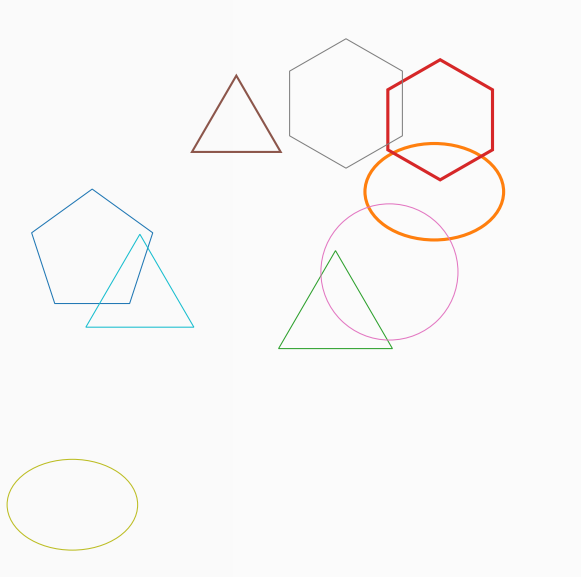[{"shape": "pentagon", "thickness": 0.5, "radius": 0.55, "center": [0.159, 0.562]}, {"shape": "oval", "thickness": 1.5, "radius": 0.6, "center": [0.747, 0.667]}, {"shape": "triangle", "thickness": 0.5, "radius": 0.57, "center": [0.577, 0.452]}, {"shape": "hexagon", "thickness": 1.5, "radius": 0.52, "center": [0.757, 0.792]}, {"shape": "triangle", "thickness": 1, "radius": 0.44, "center": [0.407, 0.78]}, {"shape": "circle", "thickness": 0.5, "radius": 0.59, "center": [0.67, 0.528]}, {"shape": "hexagon", "thickness": 0.5, "radius": 0.56, "center": [0.595, 0.82]}, {"shape": "oval", "thickness": 0.5, "radius": 0.56, "center": [0.125, 0.125]}, {"shape": "triangle", "thickness": 0.5, "radius": 0.54, "center": [0.241, 0.486]}]